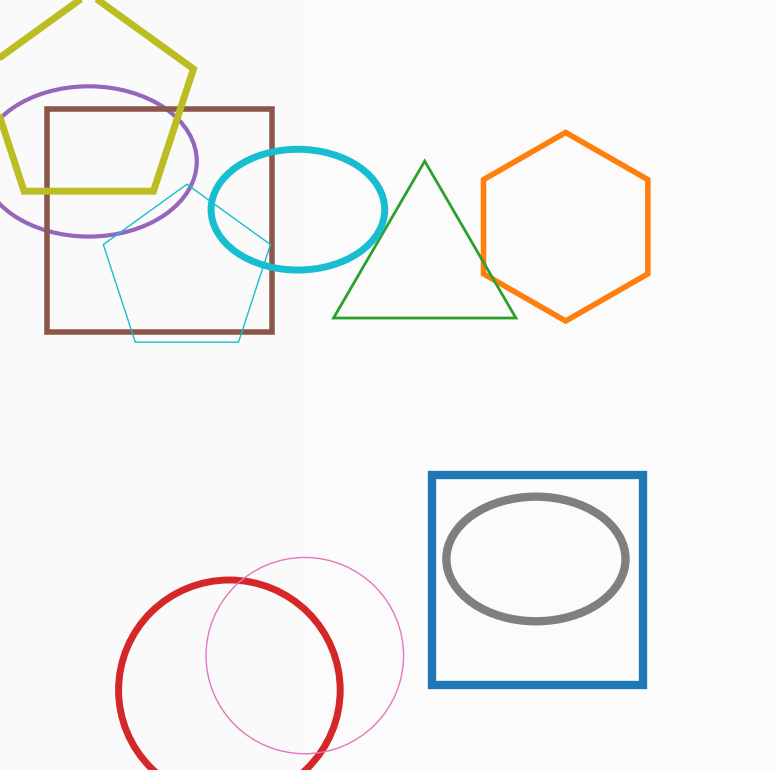[{"shape": "square", "thickness": 3, "radius": 0.68, "center": [0.694, 0.246]}, {"shape": "hexagon", "thickness": 2, "radius": 0.61, "center": [0.73, 0.706]}, {"shape": "triangle", "thickness": 1, "radius": 0.68, "center": [0.548, 0.655]}, {"shape": "circle", "thickness": 2.5, "radius": 0.71, "center": [0.296, 0.104]}, {"shape": "oval", "thickness": 1.5, "radius": 0.7, "center": [0.115, 0.79]}, {"shape": "square", "thickness": 2, "radius": 0.73, "center": [0.206, 0.714]}, {"shape": "circle", "thickness": 0.5, "radius": 0.64, "center": [0.393, 0.149]}, {"shape": "oval", "thickness": 3, "radius": 0.58, "center": [0.692, 0.274]}, {"shape": "pentagon", "thickness": 2.5, "radius": 0.71, "center": [0.115, 0.867]}, {"shape": "oval", "thickness": 2.5, "radius": 0.56, "center": [0.384, 0.728]}, {"shape": "pentagon", "thickness": 0.5, "radius": 0.57, "center": [0.241, 0.647]}]